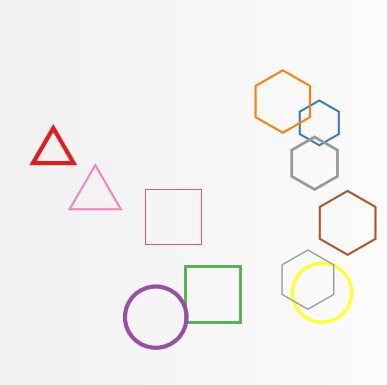[{"shape": "triangle", "thickness": 3, "radius": 0.3, "center": [0.138, 0.607]}, {"shape": "square", "thickness": 0.5, "radius": 0.36, "center": [0.446, 0.438]}, {"shape": "hexagon", "thickness": 1.5, "radius": 0.29, "center": [0.824, 0.681]}, {"shape": "square", "thickness": 2, "radius": 0.36, "center": [0.548, 0.236]}, {"shape": "circle", "thickness": 3, "radius": 0.4, "center": [0.402, 0.176]}, {"shape": "hexagon", "thickness": 1.5, "radius": 0.41, "center": [0.73, 0.736]}, {"shape": "circle", "thickness": 2.5, "radius": 0.38, "center": [0.831, 0.24]}, {"shape": "hexagon", "thickness": 1.5, "radius": 0.41, "center": [0.897, 0.421]}, {"shape": "triangle", "thickness": 1.5, "radius": 0.38, "center": [0.246, 0.495]}, {"shape": "hexagon", "thickness": 2, "radius": 0.34, "center": [0.812, 0.576]}, {"shape": "hexagon", "thickness": 1, "radius": 0.38, "center": [0.795, 0.274]}]